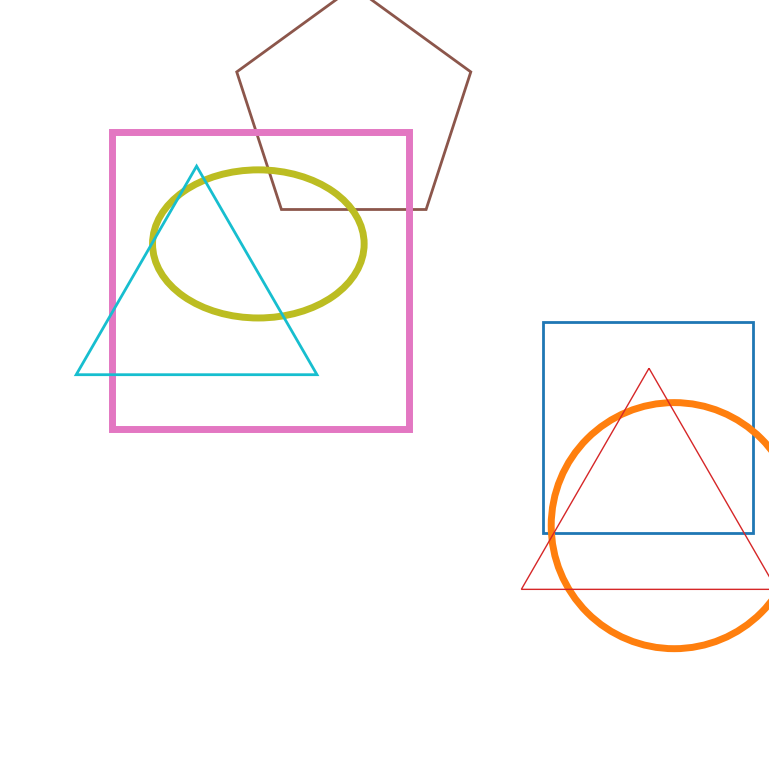[{"shape": "square", "thickness": 1, "radius": 0.68, "center": [0.841, 0.445]}, {"shape": "circle", "thickness": 2.5, "radius": 0.8, "center": [0.876, 0.317]}, {"shape": "triangle", "thickness": 0.5, "radius": 0.96, "center": [0.843, 0.33]}, {"shape": "pentagon", "thickness": 1, "radius": 0.8, "center": [0.459, 0.857]}, {"shape": "square", "thickness": 2.5, "radius": 0.97, "center": [0.338, 0.635]}, {"shape": "oval", "thickness": 2.5, "radius": 0.69, "center": [0.336, 0.683]}, {"shape": "triangle", "thickness": 1, "radius": 0.9, "center": [0.255, 0.604]}]